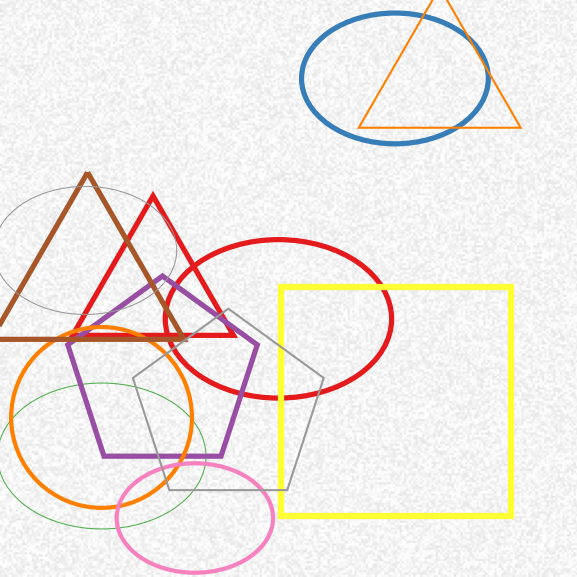[{"shape": "triangle", "thickness": 2.5, "radius": 0.8, "center": [0.265, 0.499]}, {"shape": "oval", "thickness": 2.5, "radius": 0.98, "center": [0.482, 0.447]}, {"shape": "oval", "thickness": 2.5, "radius": 0.81, "center": [0.684, 0.863]}, {"shape": "oval", "thickness": 0.5, "radius": 0.9, "center": [0.176, 0.21]}, {"shape": "pentagon", "thickness": 2.5, "radius": 0.86, "center": [0.281, 0.349]}, {"shape": "triangle", "thickness": 1, "radius": 0.81, "center": [0.761, 0.859]}, {"shape": "circle", "thickness": 2, "radius": 0.78, "center": [0.176, 0.276]}, {"shape": "square", "thickness": 3, "radius": 0.99, "center": [0.686, 0.303]}, {"shape": "triangle", "thickness": 2.5, "radius": 0.96, "center": [0.152, 0.508]}, {"shape": "oval", "thickness": 2, "radius": 0.68, "center": [0.337, 0.102]}, {"shape": "pentagon", "thickness": 1, "radius": 0.87, "center": [0.395, 0.291]}, {"shape": "oval", "thickness": 0.5, "radius": 0.79, "center": [0.148, 0.565]}]